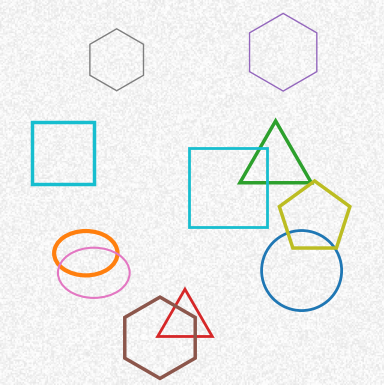[{"shape": "circle", "thickness": 2, "radius": 0.52, "center": [0.783, 0.297]}, {"shape": "oval", "thickness": 3, "radius": 0.41, "center": [0.223, 0.342]}, {"shape": "triangle", "thickness": 2.5, "radius": 0.54, "center": [0.716, 0.579]}, {"shape": "triangle", "thickness": 2, "radius": 0.41, "center": [0.48, 0.167]}, {"shape": "hexagon", "thickness": 1, "radius": 0.5, "center": [0.736, 0.864]}, {"shape": "hexagon", "thickness": 2.5, "radius": 0.53, "center": [0.416, 0.123]}, {"shape": "oval", "thickness": 1.5, "radius": 0.47, "center": [0.244, 0.291]}, {"shape": "hexagon", "thickness": 1, "radius": 0.4, "center": [0.303, 0.845]}, {"shape": "pentagon", "thickness": 2.5, "radius": 0.48, "center": [0.817, 0.434]}, {"shape": "square", "thickness": 2.5, "radius": 0.4, "center": [0.165, 0.603]}, {"shape": "square", "thickness": 2, "radius": 0.51, "center": [0.592, 0.513]}]